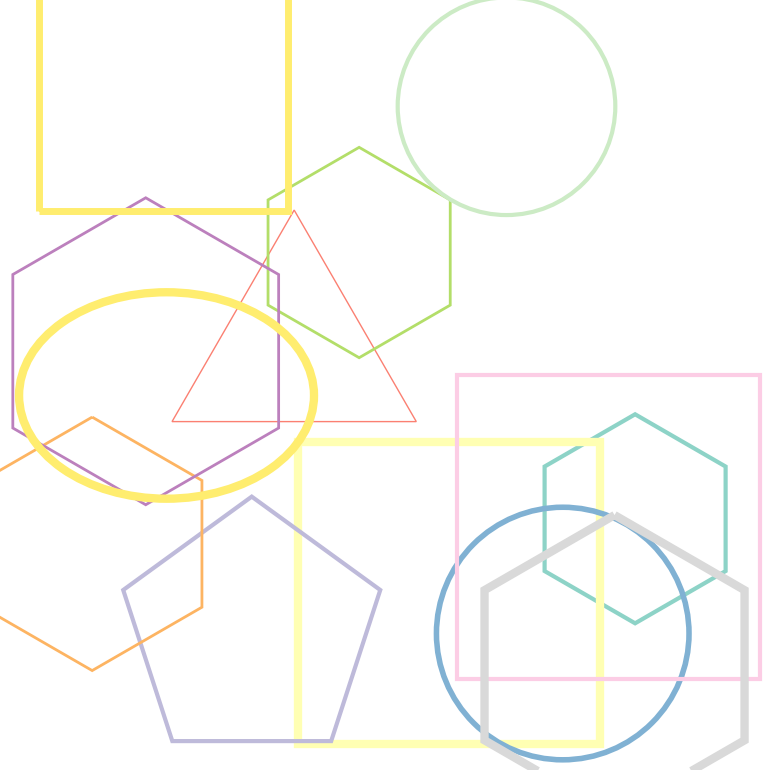[{"shape": "hexagon", "thickness": 1.5, "radius": 0.68, "center": [0.825, 0.326]}, {"shape": "square", "thickness": 3, "radius": 0.98, "center": [0.583, 0.23]}, {"shape": "pentagon", "thickness": 1.5, "radius": 0.88, "center": [0.327, 0.18]}, {"shape": "triangle", "thickness": 0.5, "radius": 0.92, "center": [0.382, 0.544]}, {"shape": "circle", "thickness": 2, "radius": 0.82, "center": [0.731, 0.177]}, {"shape": "hexagon", "thickness": 1, "radius": 0.82, "center": [0.12, 0.294]}, {"shape": "hexagon", "thickness": 1, "radius": 0.68, "center": [0.466, 0.672]}, {"shape": "square", "thickness": 1.5, "radius": 0.99, "center": [0.79, 0.315]}, {"shape": "hexagon", "thickness": 3, "radius": 0.97, "center": [0.798, 0.136]}, {"shape": "hexagon", "thickness": 1, "radius": 1.0, "center": [0.189, 0.544]}, {"shape": "circle", "thickness": 1.5, "radius": 0.71, "center": [0.658, 0.862]}, {"shape": "oval", "thickness": 3, "radius": 0.96, "center": [0.216, 0.486]}, {"shape": "square", "thickness": 2.5, "radius": 0.81, "center": [0.212, 0.888]}]